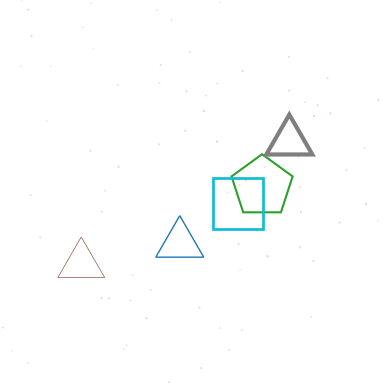[{"shape": "triangle", "thickness": 1, "radius": 0.36, "center": [0.467, 0.368]}, {"shape": "pentagon", "thickness": 1.5, "radius": 0.42, "center": [0.681, 0.516]}, {"shape": "triangle", "thickness": 0.5, "radius": 0.35, "center": [0.211, 0.314]}, {"shape": "triangle", "thickness": 3, "radius": 0.34, "center": [0.751, 0.633]}, {"shape": "square", "thickness": 2, "radius": 0.33, "center": [0.618, 0.472]}]